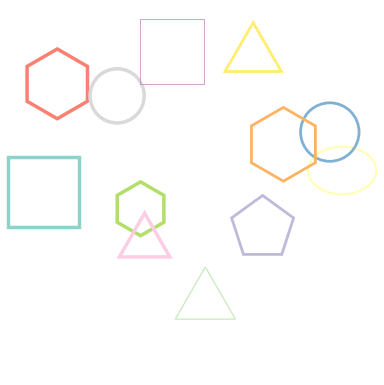[{"shape": "square", "thickness": 2.5, "radius": 0.46, "center": [0.113, 0.501]}, {"shape": "oval", "thickness": 1.5, "radius": 0.44, "center": [0.889, 0.557]}, {"shape": "pentagon", "thickness": 2, "radius": 0.42, "center": [0.682, 0.408]}, {"shape": "hexagon", "thickness": 2.5, "radius": 0.45, "center": [0.149, 0.782]}, {"shape": "circle", "thickness": 2, "radius": 0.38, "center": [0.857, 0.657]}, {"shape": "hexagon", "thickness": 2, "radius": 0.48, "center": [0.736, 0.625]}, {"shape": "hexagon", "thickness": 2.5, "radius": 0.35, "center": [0.365, 0.458]}, {"shape": "triangle", "thickness": 2.5, "radius": 0.38, "center": [0.376, 0.371]}, {"shape": "circle", "thickness": 2.5, "radius": 0.35, "center": [0.304, 0.751]}, {"shape": "square", "thickness": 0.5, "radius": 0.42, "center": [0.447, 0.866]}, {"shape": "triangle", "thickness": 1, "radius": 0.45, "center": [0.533, 0.216]}, {"shape": "triangle", "thickness": 2, "radius": 0.42, "center": [0.658, 0.857]}]